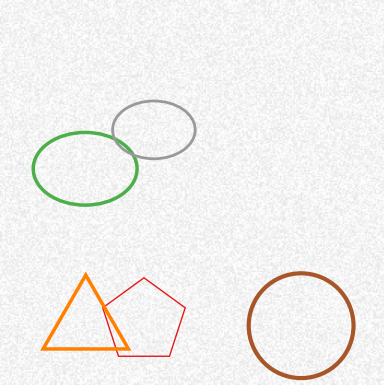[{"shape": "pentagon", "thickness": 1, "radius": 0.56, "center": [0.374, 0.166]}, {"shape": "oval", "thickness": 2.5, "radius": 0.67, "center": [0.221, 0.562]}, {"shape": "triangle", "thickness": 2.5, "radius": 0.64, "center": [0.223, 0.158]}, {"shape": "circle", "thickness": 3, "radius": 0.68, "center": [0.782, 0.154]}, {"shape": "oval", "thickness": 2, "radius": 0.54, "center": [0.4, 0.663]}]